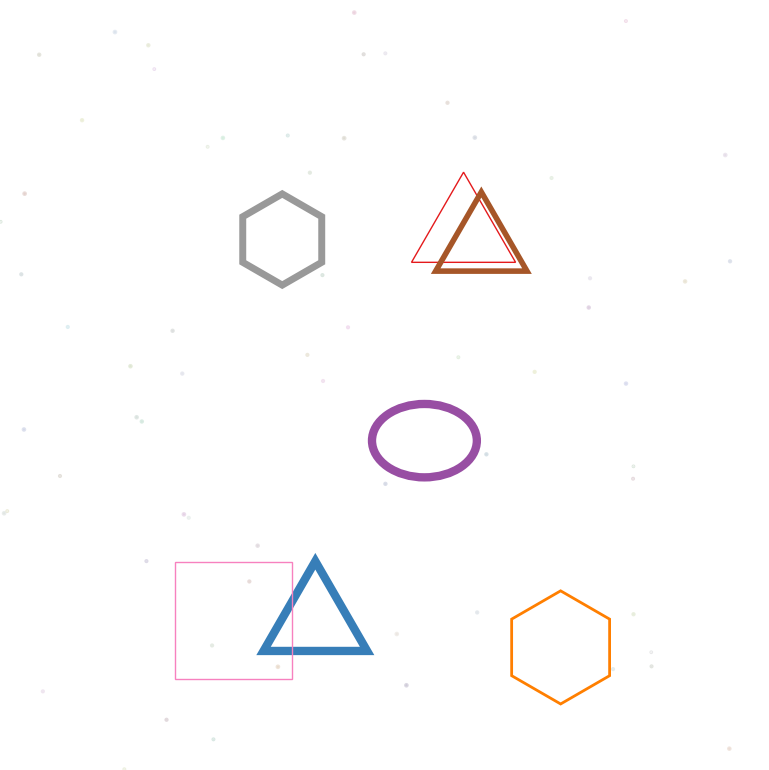[{"shape": "triangle", "thickness": 0.5, "radius": 0.39, "center": [0.602, 0.698]}, {"shape": "triangle", "thickness": 3, "radius": 0.39, "center": [0.41, 0.193]}, {"shape": "oval", "thickness": 3, "radius": 0.34, "center": [0.551, 0.428]}, {"shape": "hexagon", "thickness": 1, "radius": 0.37, "center": [0.728, 0.159]}, {"shape": "triangle", "thickness": 2, "radius": 0.34, "center": [0.625, 0.682]}, {"shape": "square", "thickness": 0.5, "radius": 0.38, "center": [0.303, 0.194]}, {"shape": "hexagon", "thickness": 2.5, "radius": 0.3, "center": [0.367, 0.689]}]